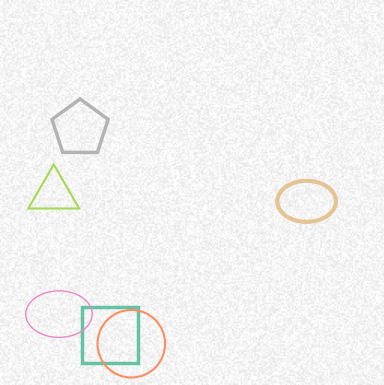[{"shape": "square", "thickness": 2.5, "radius": 0.36, "center": [0.286, 0.129]}, {"shape": "circle", "thickness": 1.5, "radius": 0.44, "center": [0.341, 0.107]}, {"shape": "oval", "thickness": 1, "radius": 0.43, "center": [0.153, 0.184]}, {"shape": "triangle", "thickness": 1.5, "radius": 0.38, "center": [0.14, 0.497]}, {"shape": "oval", "thickness": 3, "radius": 0.38, "center": [0.796, 0.477]}, {"shape": "pentagon", "thickness": 2.5, "radius": 0.38, "center": [0.208, 0.666]}]